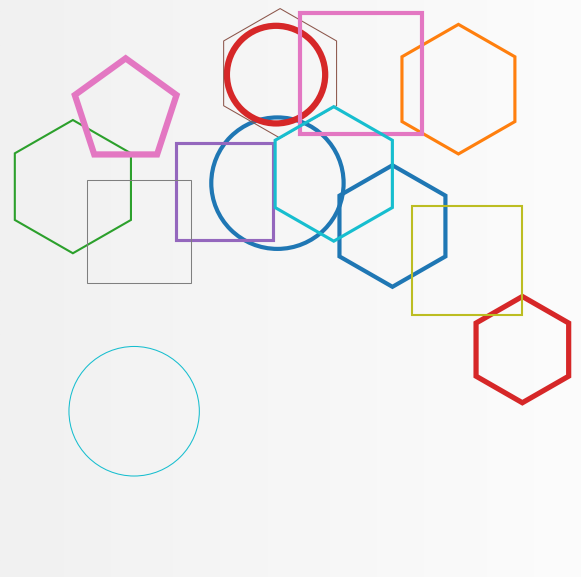[{"shape": "circle", "thickness": 2, "radius": 0.57, "center": [0.477, 0.682]}, {"shape": "hexagon", "thickness": 2, "radius": 0.53, "center": [0.675, 0.608]}, {"shape": "hexagon", "thickness": 1.5, "radius": 0.56, "center": [0.789, 0.845]}, {"shape": "hexagon", "thickness": 1, "radius": 0.58, "center": [0.125, 0.676]}, {"shape": "hexagon", "thickness": 2.5, "radius": 0.46, "center": [0.899, 0.394]}, {"shape": "circle", "thickness": 3, "radius": 0.42, "center": [0.475, 0.87]}, {"shape": "square", "thickness": 1.5, "radius": 0.42, "center": [0.386, 0.667]}, {"shape": "hexagon", "thickness": 0.5, "radius": 0.56, "center": [0.482, 0.872]}, {"shape": "square", "thickness": 2, "radius": 0.53, "center": [0.621, 0.872]}, {"shape": "pentagon", "thickness": 3, "radius": 0.46, "center": [0.216, 0.806]}, {"shape": "square", "thickness": 0.5, "radius": 0.45, "center": [0.239, 0.598]}, {"shape": "square", "thickness": 1, "radius": 0.47, "center": [0.804, 0.548]}, {"shape": "hexagon", "thickness": 1.5, "radius": 0.58, "center": [0.574, 0.698]}, {"shape": "circle", "thickness": 0.5, "radius": 0.56, "center": [0.231, 0.287]}]